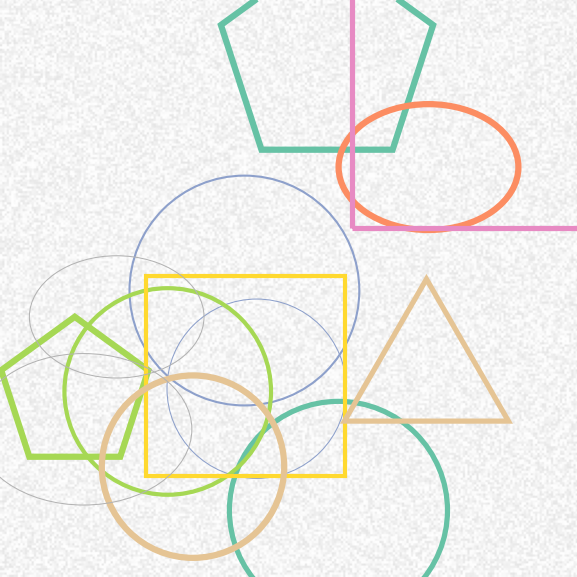[{"shape": "circle", "thickness": 2.5, "radius": 0.94, "center": [0.586, 0.115]}, {"shape": "pentagon", "thickness": 3, "radius": 0.97, "center": [0.566, 0.896]}, {"shape": "oval", "thickness": 3, "radius": 0.78, "center": [0.742, 0.71]}, {"shape": "circle", "thickness": 1, "radius": 0.99, "center": [0.423, 0.496]}, {"shape": "circle", "thickness": 0.5, "radius": 0.78, "center": [0.444, 0.326]}, {"shape": "square", "thickness": 2.5, "radius": 1.0, "center": [0.809, 0.803]}, {"shape": "pentagon", "thickness": 3, "radius": 0.67, "center": [0.129, 0.317]}, {"shape": "circle", "thickness": 2, "radius": 0.89, "center": [0.29, 0.321]}, {"shape": "square", "thickness": 2, "radius": 0.86, "center": [0.425, 0.348]}, {"shape": "triangle", "thickness": 2.5, "radius": 0.82, "center": [0.738, 0.352]}, {"shape": "circle", "thickness": 3, "radius": 0.79, "center": [0.334, 0.191]}, {"shape": "oval", "thickness": 0.5, "radius": 0.94, "center": [0.145, 0.256]}, {"shape": "oval", "thickness": 0.5, "radius": 0.76, "center": [0.202, 0.45]}]